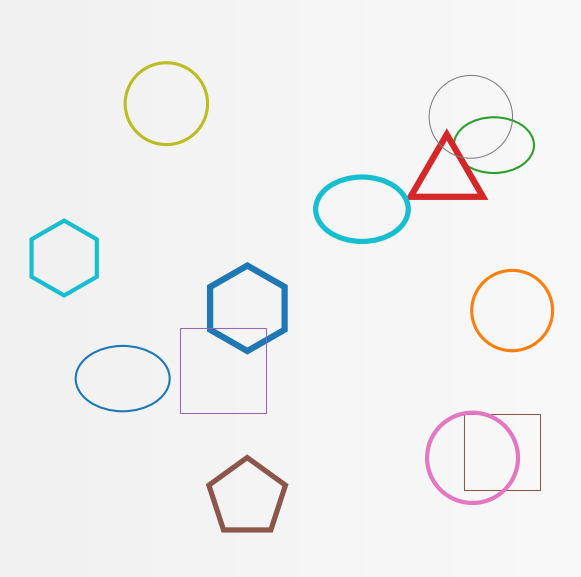[{"shape": "hexagon", "thickness": 3, "radius": 0.37, "center": [0.426, 0.465]}, {"shape": "oval", "thickness": 1, "radius": 0.4, "center": [0.211, 0.344]}, {"shape": "circle", "thickness": 1.5, "radius": 0.35, "center": [0.881, 0.461]}, {"shape": "oval", "thickness": 1, "radius": 0.34, "center": [0.85, 0.748]}, {"shape": "triangle", "thickness": 3, "radius": 0.36, "center": [0.769, 0.694]}, {"shape": "square", "thickness": 0.5, "radius": 0.37, "center": [0.383, 0.357]}, {"shape": "pentagon", "thickness": 2.5, "radius": 0.35, "center": [0.425, 0.138]}, {"shape": "square", "thickness": 0.5, "radius": 0.33, "center": [0.864, 0.217]}, {"shape": "circle", "thickness": 2, "radius": 0.39, "center": [0.813, 0.206]}, {"shape": "circle", "thickness": 0.5, "radius": 0.36, "center": [0.81, 0.797]}, {"shape": "circle", "thickness": 1.5, "radius": 0.35, "center": [0.286, 0.82]}, {"shape": "hexagon", "thickness": 2, "radius": 0.32, "center": [0.11, 0.552]}, {"shape": "oval", "thickness": 2.5, "radius": 0.4, "center": [0.623, 0.637]}]